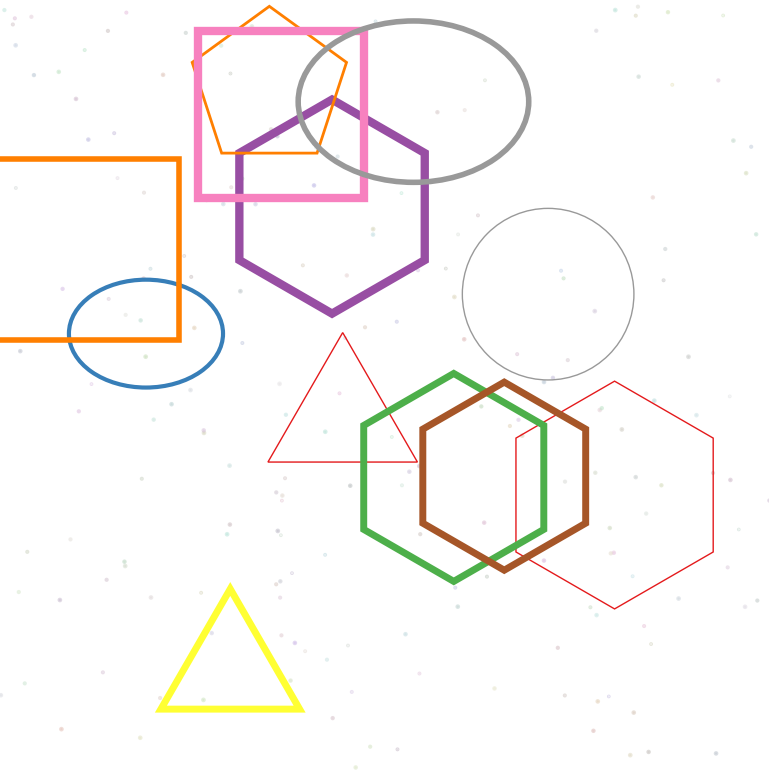[{"shape": "triangle", "thickness": 0.5, "radius": 0.56, "center": [0.445, 0.456]}, {"shape": "hexagon", "thickness": 0.5, "radius": 0.74, "center": [0.798, 0.357]}, {"shape": "oval", "thickness": 1.5, "radius": 0.5, "center": [0.19, 0.567]}, {"shape": "hexagon", "thickness": 2.5, "radius": 0.68, "center": [0.589, 0.38]}, {"shape": "hexagon", "thickness": 3, "radius": 0.7, "center": [0.431, 0.732]}, {"shape": "pentagon", "thickness": 1, "radius": 0.53, "center": [0.35, 0.886]}, {"shape": "square", "thickness": 2, "radius": 0.59, "center": [0.115, 0.676]}, {"shape": "triangle", "thickness": 2.5, "radius": 0.52, "center": [0.299, 0.131]}, {"shape": "hexagon", "thickness": 2.5, "radius": 0.61, "center": [0.655, 0.382]}, {"shape": "square", "thickness": 3, "radius": 0.54, "center": [0.365, 0.851]}, {"shape": "circle", "thickness": 0.5, "radius": 0.56, "center": [0.712, 0.618]}, {"shape": "oval", "thickness": 2, "radius": 0.75, "center": [0.537, 0.868]}]